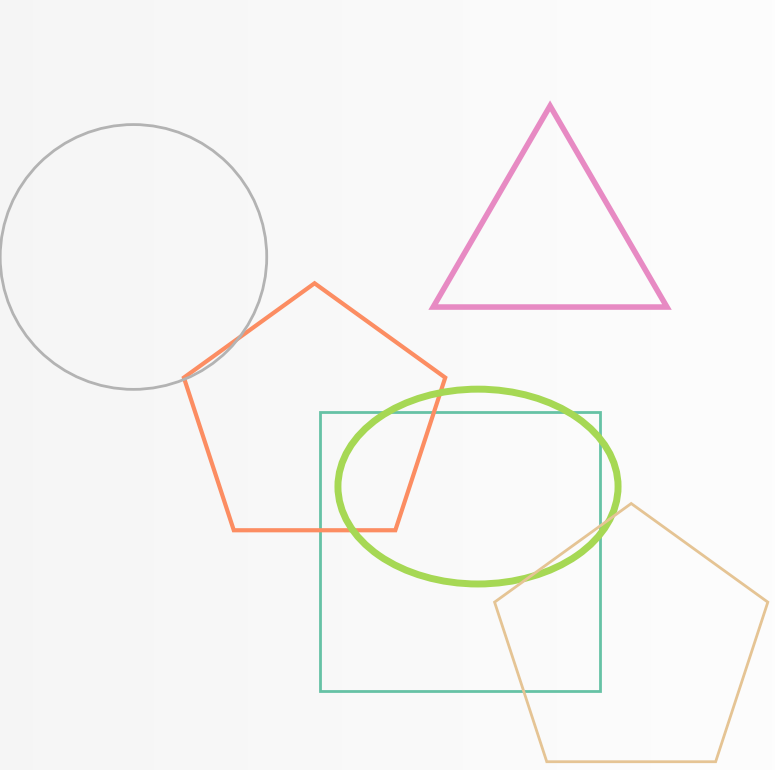[{"shape": "square", "thickness": 1, "radius": 0.91, "center": [0.594, 0.284]}, {"shape": "pentagon", "thickness": 1.5, "radius": 0.89, "center": [0.406, 0.455]}, {"shape": "triangle", "thickness": 2, "radius": 0.87, "center": [0.71, 0.688]}, {"shape": "oval", "thickness": 2.5, "radius": 0.9, "center": [0.617, 0.368]}, {"shape": "pentagon", "thickness": 1, "radius": 0.93, "center": [0.814, 0.161]}, {"shape": "circle", "thickness": 1, "radius": 0.86, "center": [0.172, 0.666]}]